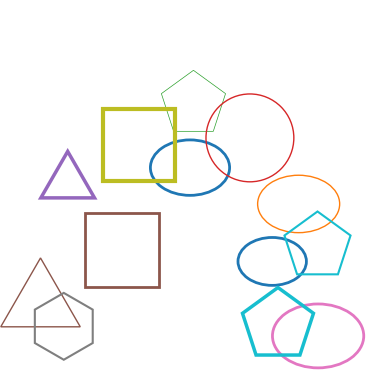[{"shape": "oval", "thickness": 2, "radius": 0.51, "center": [0.494, 0.565]}, {"shape": "oval", "thickness": 2, "radius": 0.44, "center": [0.707, 0.321]}, {"shape": "oval", "thickness": 1, "radius": 0.53, "center": [0.776, 0.47]}, {"shape": "pentagon", "thickness": 0.5, "radius": 0.44, "center": [0.502, 0.73]}, {"shape": "circle", "thickness": 1, "radius": 0.57, "center": [0.649, 0.642]}, {"shape": "triangle", "thickness": 2.5, "radius": 0.4, "center": [0.176, 0.526]}, {"shape": "triangle", "thickness": 1, "radius": 0.6, "center": [0.105, 0.211]}, {"shape": "square", "thickness": 2, "radius": 0.48, "center": [0.317, 0.35]}, {"shape": "oval", "thickness": 2, "radius": 0.59, "center": [0.826, 0.127]}, {"shape": "hexagon", "thickness": 1.5, "radius": 0.43, "center": [0.166, 0.152]}, {"shape": "square", "thickness": 3, "radius": 0.47, "center": [0.361, 0.624]}, {"shape": "pentagon", "thickness": 1.5, "radius": 0.45, "center": [0.825, 0.36]}, {"shape": "pentagon", "thickness": 2.5, "radius": 0.48, "center": [0.722, 0.156]}]